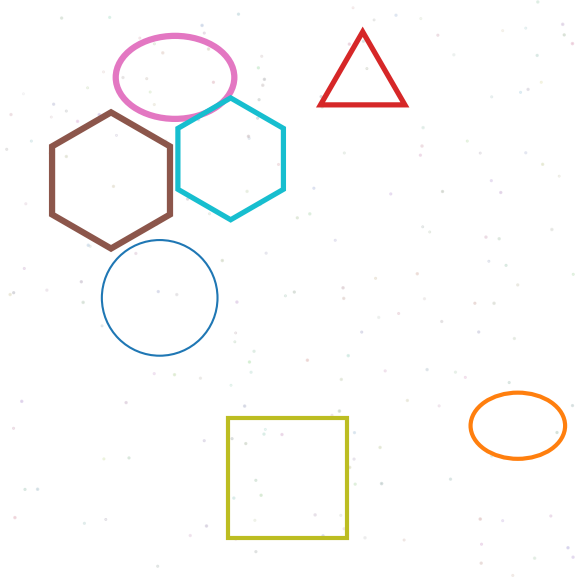[{"shape": "circle", "thickness": 1, "radius": 0.5, "center": [0.277, 0.483]}, {"shape": "oval", "thickness": 2, "radius": 0.41, "center": [0.897, 0.262]}, {"shape": "triangle", "thickness": 2.5, "radius": 0.42, "center": [0.628, 0.86]}, {"shape": "hexagon", "thickness": 3, "radius": 0.59, "center": [0.192, 0.687]}, {"shape": "oval", "thickness": 3, "radius": 0.51, "center": [0.303, 0.865]}, {"shape": "square", "thickness": 2, "radius": 0.52, "center": [0.498, 0.172]}, {"shape": "hexagon", "thickness": 2.5, "radius": 0.53, "center": [0.399, 0.724]}]